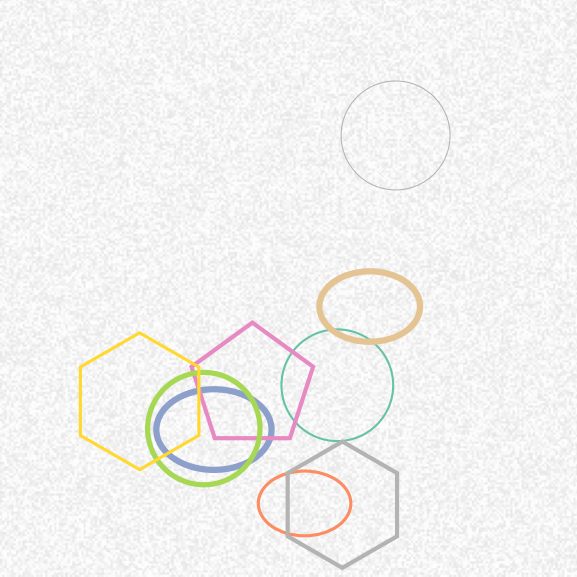[{"shape": "circle", "thickness": 1, "radius": 0.48, "center": [0.584, 0.332]}, {"shape": "oval", "thickness": 1.5, "radius": 0.4, "center": [0.527, 0.127]}, {"shape": "oval", "thickness": 3, "radius": 0.5, "center": [0.37, 0.255]}, {"shape": "pentagon", "thickness": 2, "radius": 0.55, "center": [0.437, 0.33]}, {"shape": "circle", "thickness": 2.5, "radius": 0.49, "center": [0.353, 0.257]}, {"shape": "hexagon", "thickness": 1.5, "radius": 0.59, "center": [0.242, 0.304]}, {"shape": "oval", "thickness": 3, "radius": 0.44, "center": [0.64, 0.468]}, {"shape": "circle", "thickness": 0.5, "radius": 0.47, "center": [0.685, 0.765]}, {"shape": "hexagon", "thickness": 2, "radius": 0.55, "center": [0.593, 0.125]}]